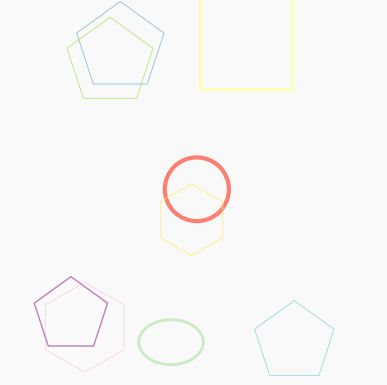[{"shape": "pentagon", "thickness": 0.5, "radius": 0.54, "center": [0.759, 0.112]}, {"shape": "square", "thickness": 2, "radius": 0.59, "center": [0.635, 0.887]}, {"shape": "circle", "thickness": 3, "radius": 0.41, "center": [0.508, 0.508]}, {"shape": "pentagon", "thickness": 0.5, "radius": 0.59, "center": [0.311, 0.878]}, {"shape": "pentagon", "thickness": 0.5, "radius": 0.58, "center": [0.284, 0.839]}, {"shape": "hexagon", "thickness": 0.5, "radius": 0.58, "center": [0.219, 0.15]}, {"shape": "pentagon", "thickness": 1, "radius": 0.5, "center": [0.183, 0.182]}, {"shape": "oval", "thickness": 2, "radius": 0.42, "center": [0.441, 0.111]}, {"shape": "hexagon", "thickness": 0.5, "radius": 0.47, "center": [0.494, 0.429]}]